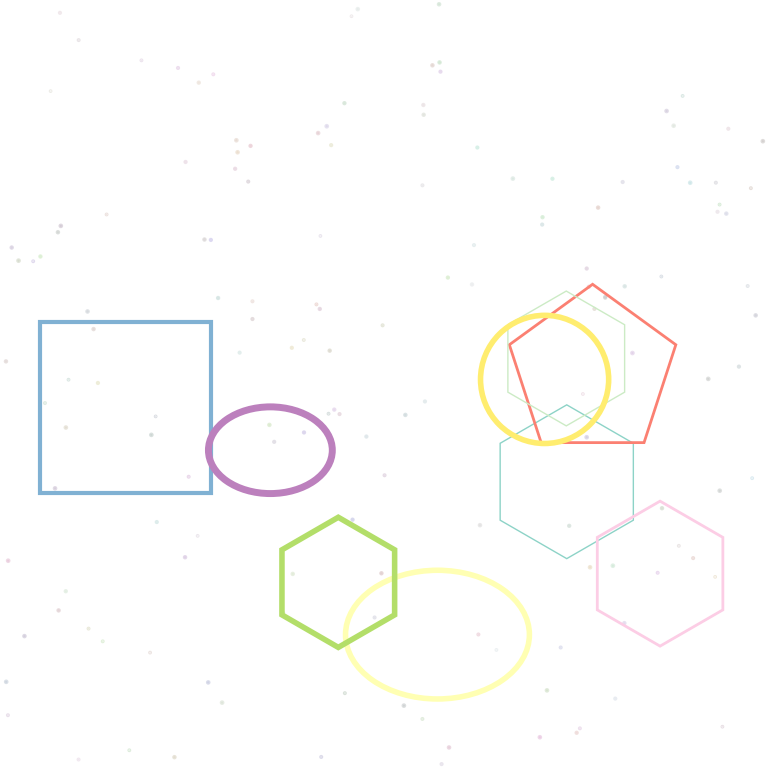[{"shape": "hexagon", "thickness": 0.5, "radius": 0.5, "center": [0.736, 0.374]}, {"shape": "oval", "thickness": 2, "radius": 0.6, "center": [0.568, 0.176]}, {"shape": "pentagon", "thickness": 1, "radius": 0.57, "center": [0.77, 0.517]}, {"shape": "square", "thickness": 1.5, "radius": 0.55, "center": [0.163, 0.471]}, {"shape": "hexagon", "thickness": 2, "radius": 0.42, "center": [0.439, 0.244]}, {"shape": "hexagon", "thickness": 1, "radius": 0.47, "center": [0.857, 0.255]}, {"shape": "oval", "thickness": 2.5, "radius": 0.4, "center": [0.351, 0.415]}, {"shape": "hexagon", "thickness": 0.5, "radius": 0.44, "center": [0.735, 0.534]}, {"shape": "circle", "thickness": 2, "radius": 0.42, "center": [0.707, 0.507]}]